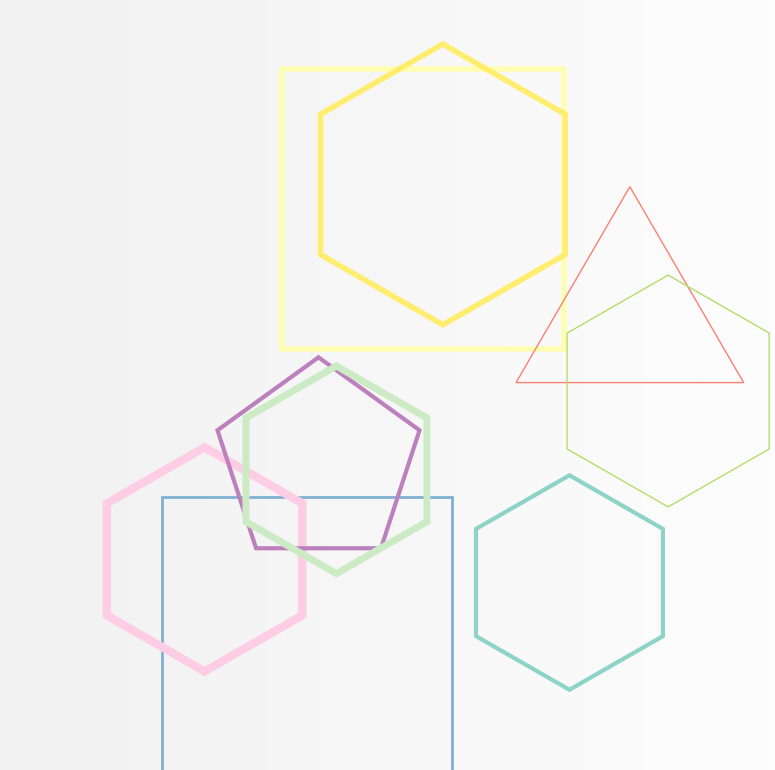[{"shape": "hexagon", "thickness": 1.5, "radius": 0.7, "center": [0.735, 0.243]}, {"shape": "square", "thickness": 2, "radius": 0.91, "center": [0.546, 0.728]}, {"shape": "triangle", "thickness": 0.5, "radius": 0.85, "center": [0.813, 0.588]}, {"shape": "square", "thickness": 1, "radius": 0.94, "center": [0.396, 0.167]}, {"shape": "hexagon", "thickness": 0.5, "radius": 0.75, "center": [0.862, 0.492]}, {"shape": "hexagon", "thickness": 3, "radius": 0.73, "center": [0.264, 0.274]}, {"shape": "pentagon", "thickness": 1.5, "radius": 0.69, "center": [0.411, 0.399]}, {"shape": "hexagon", "thickness": 2.5, "radius": 0.67, "center": [0.434, 0.39]}, {"shape": "hexagon", "thickness": 2, "radius": 0.91, "center": [0.571, 0.761]}]